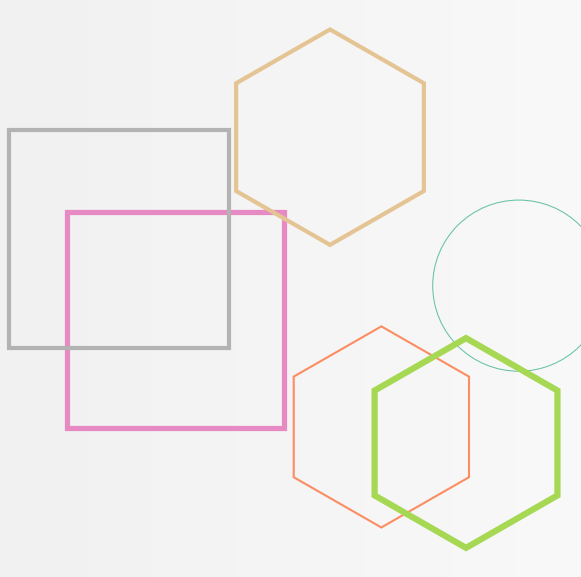[{"shape": "circle", "thickness": 0.5, "radius": 0.74, "center": [0.893, 0.504]}, {"shape": "hexagon", "thickness": 1, "radius": 0.87, "center": [0.656, 0.26]}, {"shape": "square", "thickness": 2.5, "radius": 0.93, "center": [0.302, 0.445]}, {"shape": "hexagon", "thickness": 3, "radius": 0.91, "center": [0.802, 0.232]}, {"shape": "hexagon", "thickness": 2, "radius": 0.93, "center": [0.568, 0.762]}, {"shape": "square", "thickness": 2, "radius": 0.94, "center": [0.205, 0.586]}]